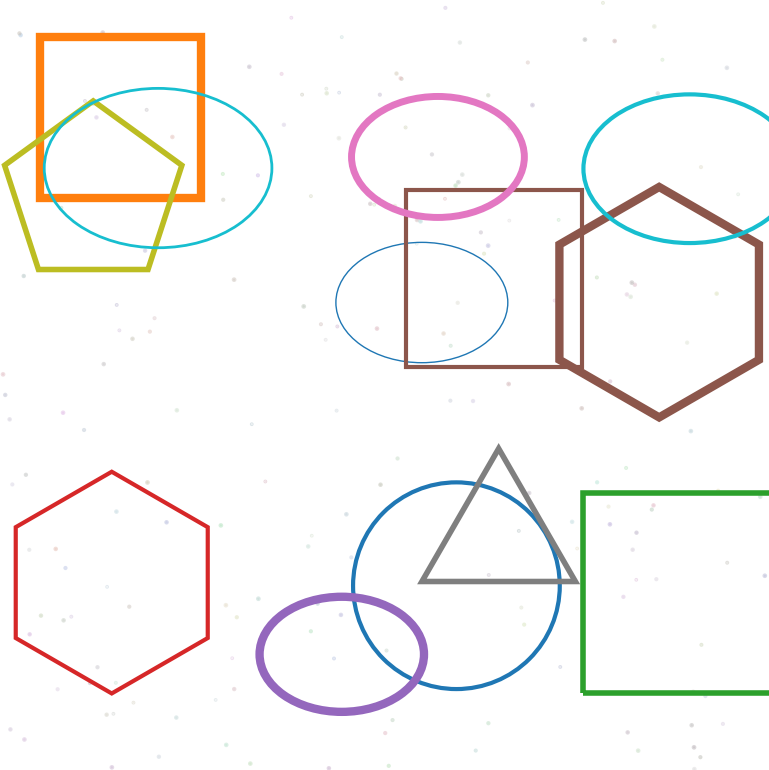[{"shape": "oval", "thickness": 0.5, "radius": 0.56, "center": [0.548, 0.607]}, {"shape": "circle", "thickness": 1.5, "radius": 0.67, "center": [0.593, 0.239]}, {"shape": "square", "thickness": 3, "radius": 0.52, "center": [0.157, 0.848]}, {"shape": "square", "thickness": 2, "radius": 0.65, "center": [0.887, 0.23]}, {"shape": "hexagon", "thickness": 1.5, "radius": 0.72, "center": [0.145, 0.243]}, {"shape": "oval", "thickness": 3, "radius": 0.53, "center": [0.444, 0.15]}, {"shape": "square", "thickness": 1.5, "radius": 0.57, "center": [0.642, 0.639]}, {"shape": "hexagon", "thickness": 3, "radius": 0.75, "center": [0.856, 0.608]}, {"shape": "oval", "thickness": 2.5, "radius": 0.56, "center": [0.569, 0.796]}, {"shape": "triangle", "thickness": 2, "radius": 0.58, "center": [0.648, 0.302]}, {"shape": "pentagon", "thickness": 2, "radius": 0.61, "center": [0.121, 0.748]}, {"shape": "oval", "thickness": 1, "radius": 0.74, "center": [0.205, 0.782]}, {"shape": "oval", "thickness": 1.5, "radius": 0.69, "center": [0.896, 0.781]}]